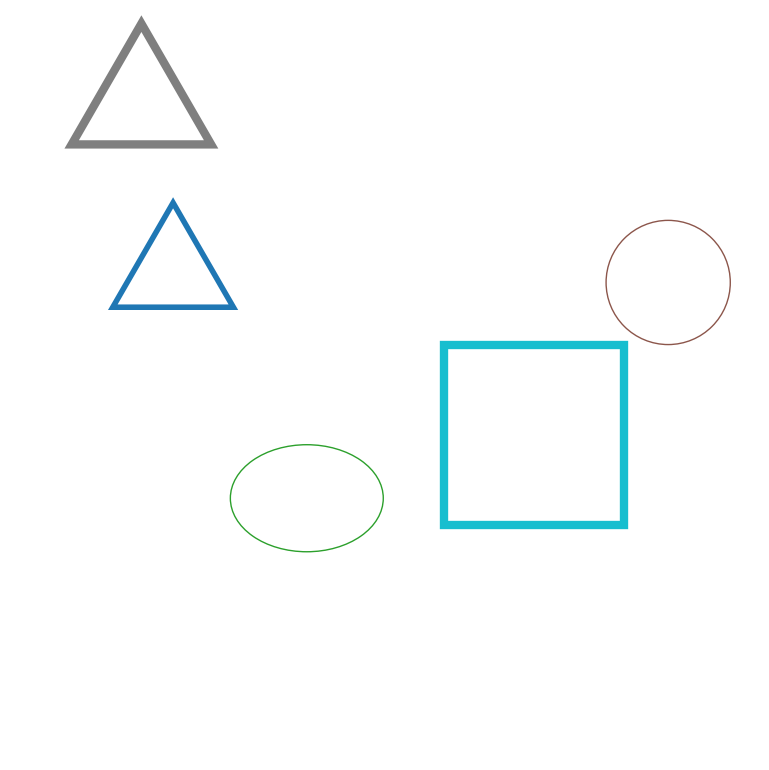[{"shape": "triangle", "thickness": 2, "radius": 0.45, "center": [0.225, 0.646]}, {"shape": "oval", "thickness": 0.5, "radius": 0.5, "center": [0.398, 0.353]}, {"shape": "circle", "thickness": 0.5, "radius": 0.4, "center": [0.868, 0.633]}, {"shape": "triangle", "thickness": 3, "radius": 0.52, "center": [0.184, 0.865]}, {"shape": "square", "thickness": 3, "radius": 0.58, "center": [0.694, 0.435]}]